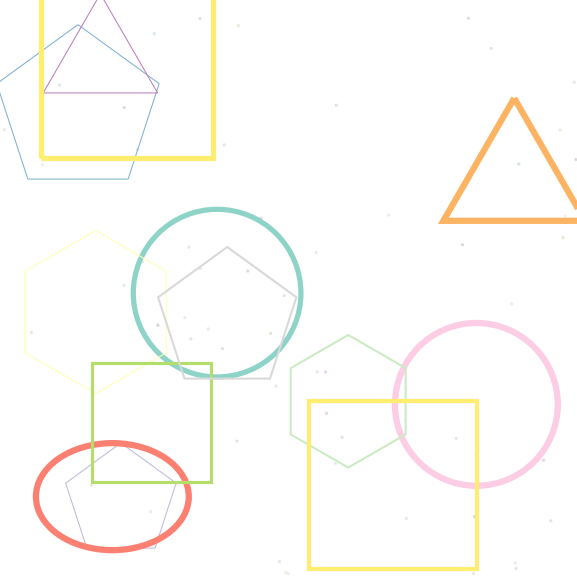[{"shape": "circle", "thickness": 2.5, "radius": 0.73, "center": [0.376, 0.492]}, {"shape": "hexagon", "thickness": 0.5, "radius": 0.71, "center": [0.166, 0.459]}, {"shape": "pentagon", "thickness": 0.5, "radius": 0.5, "center": [0.209, 0.131]}, {"shape": "oval", "thickness": 3, "radius": 0.66, "center": [0.195, 0.139]}, {"shape": "pentagon", "thickness": 0.5, "radius": 0.74, "center": [0.135, 0.809]}, {"shape": "triangle", "thickness": 3, "radius": 0.71, "center": [0.89, 0.688]}, {"shape": "square", "thickness": 1.5, "radius": 0.51, "center": [0.262, 0.268]}, {"shape": "circle", "thickness": 3, "radius": 0.7, "center": [0.825, 0.299]}, {"shape": "pentagon", "thickness": 1, "radius": 0.63, "center": [0.394, 0.445]}, {"shape": "triangle", "thickness": 0.5, "radius": 0.57, "center": [0.174, 0.895]}, {"shape": "hexagon", "thickness": 1, "radius": 0.57, "center": [0.603, 0.304]}, {"shape": "square", "thickness": 2, "radius": 0.73, "center": [0.681, 0.159]}, {"shape": "square", "thickness": 2.5, "radius": 0.74, "center": [0.22, 0.875]}]